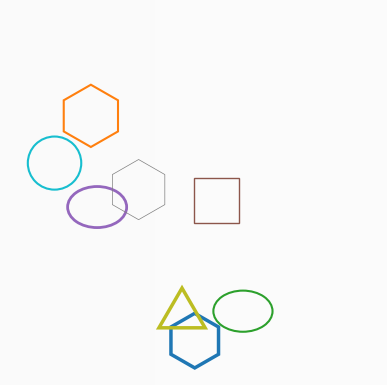[{"shape": "hexagon", "thickness": 2.5, "radius": 0.35, "center": [0.503, 0.115]}, {"shape": "hexagon", "thickness": 1.5, "radius": 0.4, "center": [0.235, 0.699]}, {"shape": "oval", "thickness": 1.5, "radius": 0.38, "center": [0.627, 0.192]}, {"shape": "oval", "thickness": 2, "radius": 0.38, "center": [0.251, 0.462]}, {"shape": "square", "thickness": 1, "radius": 0.29, "center": [0.558, 0.479]}, {"shape": "hexagon", "thickness": 0.5, "radius": 0.39, "center": [0.358, 0.508]}, {"shape": "triangle", "thickness": 2.5, "radius": 0.34, "center": [0.47, 0.183]}, {"shape": "circle", "thickness": 1.5, "radius": 0.34, "center": [0.141, 0.576]}]